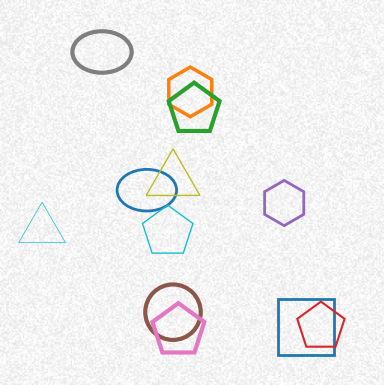[{"shape": "square", "thickness": 2, "radius": 0.36, "center": [0.796, 0.151]}, {"shape": "oval", "thickness": 2, "radius": 0.39, "center": [0.381, 0.506]}, {"shape": "hexagon", "thickness": 2.5, "radius": 0.32, "center": [0.494, 0.761]}, {"shape": "pentagon", "thickness": 3, "radius": 0.35, "center": [0.504, 0.716]}, {"shape": "pentagon", "thickness": 1.5, "radius": 0.32, "center": [0.834, 0.152]}, {"shape": "hexagon", "thickness": 2, "radius": 0.29, "center": [0.738, 0.473]}, {"shape": "circle", "thickness": 3, "radius": 0.36, "center": [0.449, 0.189]}, {"shape": "pentagon", "thickness": 3, "radius": 0.35, "center": [0.463, 0.142]}, {"shape": "oval", "thickness": 3, "radius": 0.38, "center": [0.265, 0.865]}, {"shape": "triangle", "thickness": 1, "radius": 0.4, "center": [0.449, 0.533]}, {"shape": "triangle", "thickness": 0.5, "radius": 0.35, "center": [0.109, 0.405]}, {"shape": "pentagon", "thickness": 1, "radius": 0.34, "center": [0.436, 0.398]}]